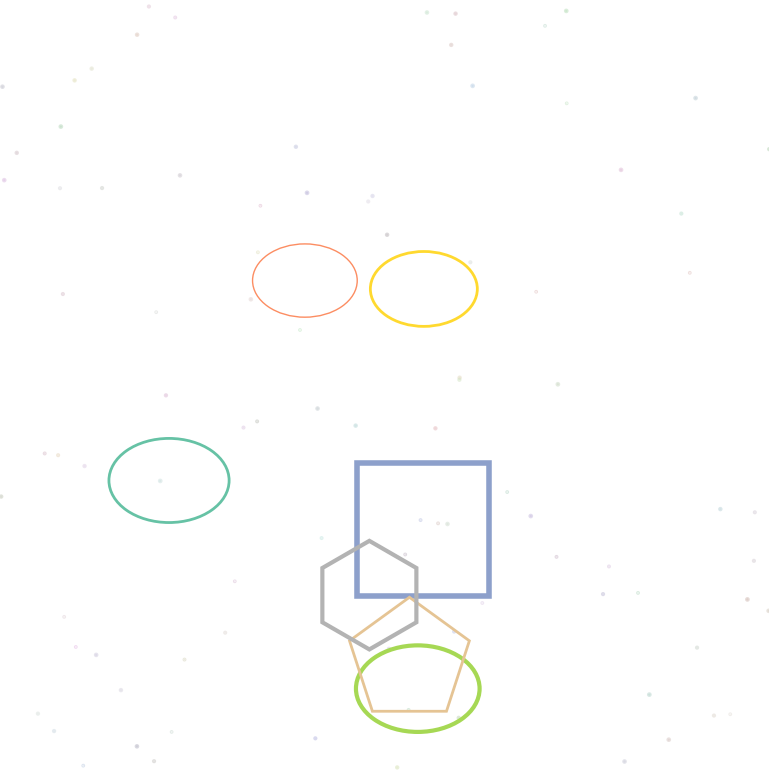[{"shape": "oval", "thickness": 1, "radius": 0.39, "center": [0.22, 0.376]}, {"shape": "oval", "thickness": 0.5, "radius": 0.34, "center": [0.396, 0.636]}, {"shape": "square", "thickness": 2, "radius": 0.43, "center": [0.549, 0.313]}, {"shape": "oval", "thickness": 1.5, "radius": 0.4, "center": [0.543, 0.106]}, {"shape": "oval", "thickness": 1, "radius": 0.35, "center": [0.55, 0.625]}, {"shape": "pentagon", "thickness": 1, "radius": 0.41, "center": [0.532, 0.142]}, {"shape": "hexagon", "thickness": 1.5, "radius": 0.35, "center": [0.48, 0.227]}]